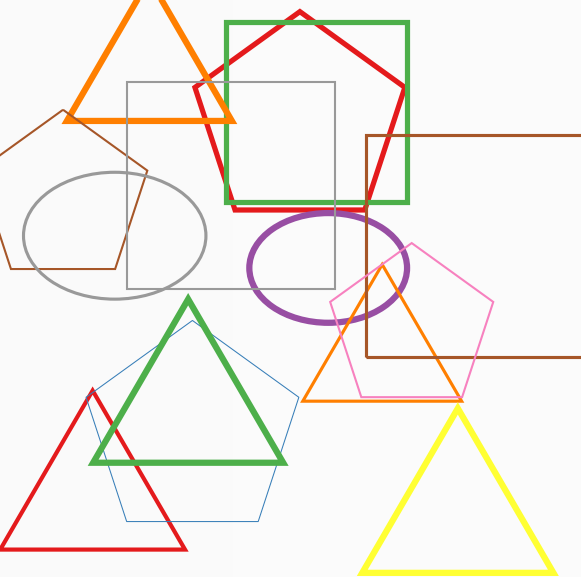[{"shape": "pentagon", "thickness": 2.5, "radius": 0.95, "center": [0.516, 0.789]}, {"shape": "triangle", "thickness": 2, "radius": 0.92, "center": [0.159, 0.139]}, {"shape": "pentagon", "thickness": 0.5, "radius": 0.96, "center": [0.331, 0.252]}, {"shape": "triangle", "thickness": 3, "radius": 0.94, "center": [0.324, 0.292]}, {"shape": "square", "thickness": 2.5, "radius": 0.78, "center": [0.545, 0.805]}, {"shape": "oval", "thickness": 3, "radius": 0.68, "center": [0.565, 0.535]}, {"shape": "triangle", "thickness": 3, "radius": 0.82, "center": [0.257, 0.872]}, {"shape": "triangle", "thickness": 1.5, "radius": 0.79, "center": [0.658, 0.383]}, {"shape": "triangle", "thickness": 3, "radius": 0.95, "center": [0.788, 0.102]}, {"shape": "pentagon", "thickness": 1, "radius": 0.76, "center": [0.108, 0.657]}, {"shape": "square", "thickness": 1.5, "radius": 0.96, "center": [0.822, 0.574]}, {"shape": "pentagon", "thickness": 1, "radius": 0.74, "center": [0.708, 0.431]}, {"shape": "oval", "thickness": 1.5, "radius": 0.78, "center": [0.197, 0.591]}, {"shape": "square", "thickness": 1, "radius": 0.9, "center": [0.397, 0.679]}]